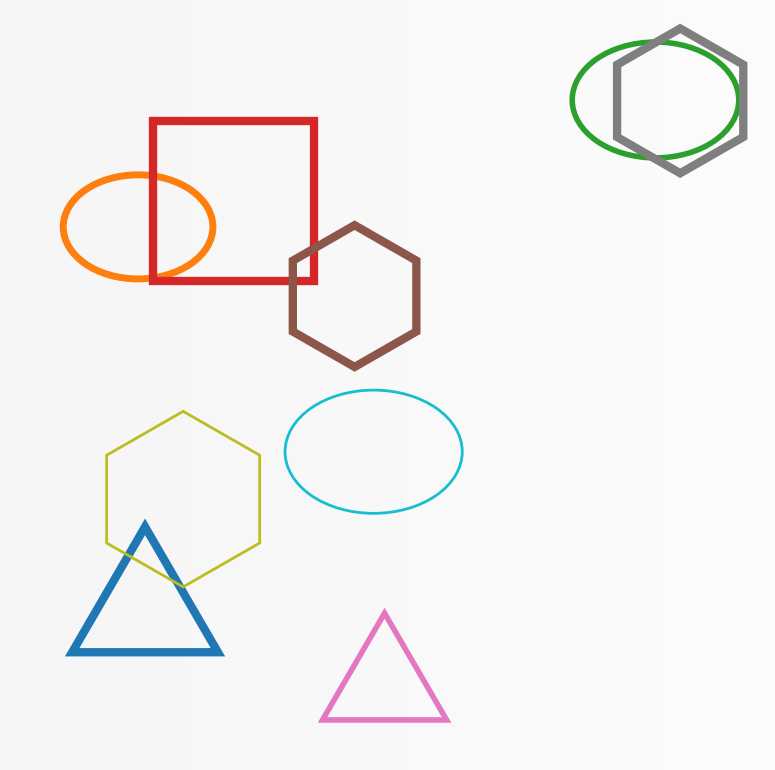[{"shape": "triangle", "thickness": 3, "radius": 0.54, "center": [0.187, 0.207]}, {"shape": "oval", "thickness": 2.5, "radius": 0.48, "center": [0.178, 0.705]}, {"shape": "oval", "thickness": 2, "radius": 0.54, "center": [0.846, 0.87]}, {"shape": "square", "thickness": 3, "radius": 0.52, "center": [0.301, 0.739]}, {"shape": "hexagon", "thickness": 3, "radius": 0.46, "center": [0.458, 0.615]}, {"shape": "triangle", "thickness": 2, "radius": 0.46, "center": [0.496, 0.111]}, {"shape": "hexagon", "thickness": 3, "radius": 0.47, "center": [0.878, 0.869]}, {"shape": "hexagon", "thickness": 1, "radius": 0.57, "center": [0.236, 0.352]}, {"shape": "oval", "thickness": 1, "radius": 0.57, "center": [0.482, 0.413]}]